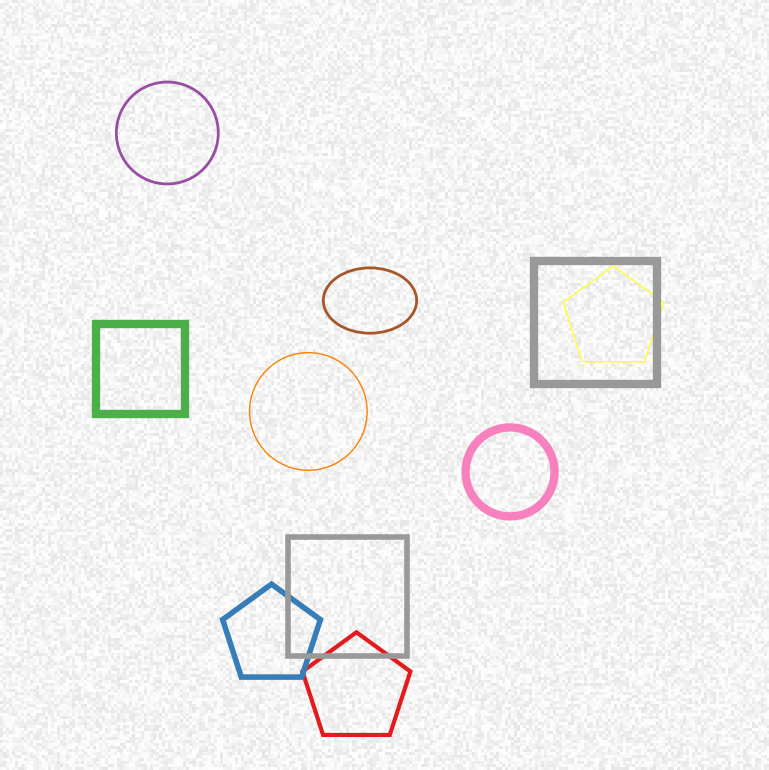[{"shape": "pentagon", "thickness": 1.5, "radius": 0.37, "center": [0.463, 0.105]}, {"shape": "pentagon", "thickness": 2, "radius": 0.33, "center": [0.353, 0.175]}, {"shape": "square", "thickness": 3, "radius": 0.29, "center": [0.182, 0.521]}, {"shape": "circle", "thickness": 1, "radius": 0.33, "center": [0.217, 0.827]}, {"shape": "circle", "thickness": 0.5, "radius": 0.38, "center": [0.4, 0.466]}, {"shape": "pentagon", "thickness": 0.5, "radius": 0.34, "center": [0.797, 0.586]}, {"shape": "oval", "thickness": 1, "radius": 0.3, "center": [0.48, 0.61]}, {"shape": "circle", "thickness": 3, "radius": 0.29, "center": [0.662, 0.387]}, {"shape": "square", "thickness": 2, "radius": 0.39, "center": [0.451, 0.226]}, {"shape": "square", "thickness": 3, "radius": 0.4, "center": [0.774, 0.581]}]